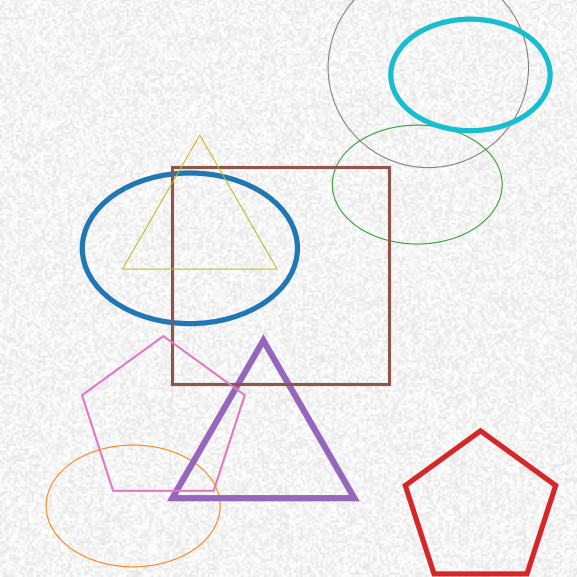[{"shape": "oval", "thickness": 2.5, "radius": 0.93, "center": [0.329, 0.569]}, {"shape": "oval", "thickness": 0.5, "radius": 0.75, "center": [0.231, 0.123]}, {"shape": "oval", "thickness": 0.5, "radius": 0.74, "center": [0.723, 0.68]}, {"shape": "pentagon", "thickness": 2.5, "radius": 0.68, "center": [0.832, 0.116]}, {"shape": "triangle", "thickness": 3, "radius": 0.91, "center": [0.456, 0.227]}, {"shape": "square", "thickness": 1.5, "radius": 0.94, "center": [0.485, 0.522]}, {"shape": "pentagon", "thickness": 1, "radius": 0.74, "center": [0.283, 0.269]}, {"shape": "circle", "thickness": 0.5, "radius": 0.87, "center": [0.742, 0.882]}, {"shape": "triangle", "thickness": 0.5, "radius": 0.77, "center": [0.346, 0.61]}, {"shape": "oval", "thickness": 2.5, "radius": 0.69, "center": [0.815, 0.869]}]